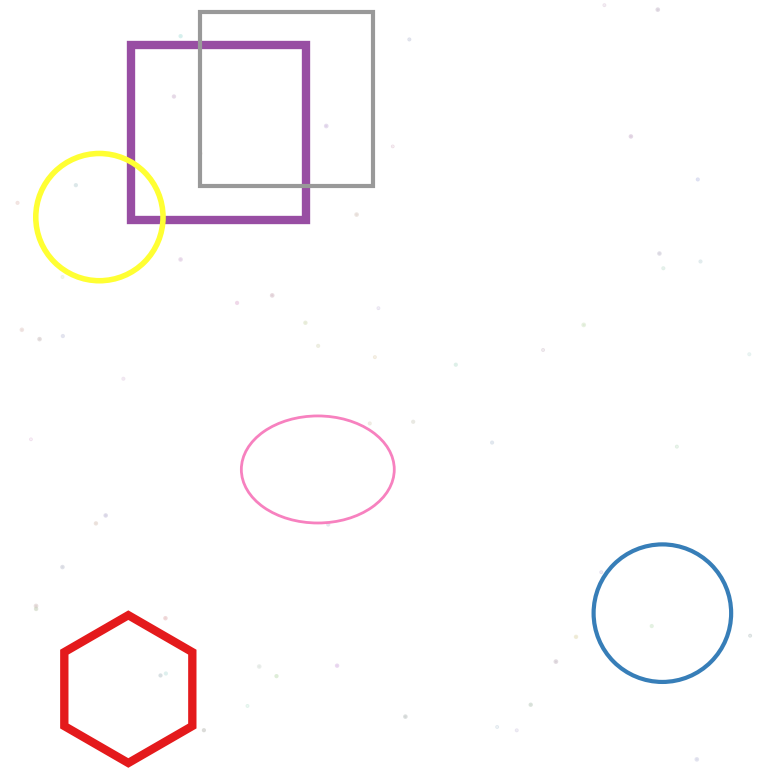[{"shape": "hexagon", "thickness": 3, "radius": 0.48, "center": [0.167, 0.105]}, {"shape": "circle", "thickness": 1.5, "radius": 0.45, "center": [0.86, 0.204]}, {"shape": "square", "thickness": 3, "radius": 0.57, "center": [0.284, 0.828]}, {"shape": "circle", "thickness": 2, "radius": 0.41, "center": [0.129, 0.718]}, {"shape": "oval", "thickness": 1, "radius": 0.5, "center": [0.413, 0.39]}, {"shape": "square", "thickness": 1.5, "radius": 0.56, "center": [0.372, 0.872]}]